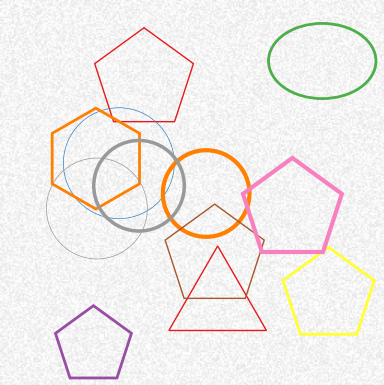[{"shape": "pentagon", "thickness": 1, "radius": 0.67, "center": [0.374, 0.793]}, {"shape": "triangle", "thickness": 1, "radius": 0.73, "center": [0.565, 0.215]}, {"shape": "circle", "thickness": 0.5, "radius": 0.72, "center": [0.309, 0.576]}, {"shape": "oval", "thickness": 2, "radius": 0.7, "center": [0.837, 0.842]}, {"shape": "pentagon", "thickness": 2, "radius": 0.52, "center": [0.243, 0.102]}, {"shape": "hexagon", "thickness": 2, "radius": 0.66, "center": [0.249, 0.588]}, {"shape": "circle", "thickness": 3, "radius": 0.56, "center": [0.535, 0.497]}, {"shape": "pentagon", "thickness": 2, "radius": 0.62, "center": [0.854, 0.233]}, {"shape": "pentagon", "thickness": 1, "radius": 0.68, "center": [0.558, 0.334]}, {"shape": "pentagon", "thickness": 3, "radius": 0.68, "center": [0.759, 0.455]}, {"shape": "circle", "thickness": 0.5, "radius": 0.66, "center": [0.252, 0.458]}, {"shape": "circle", "thickness": 2.5, "radius": 0.59, "center": [0.361, 0.518]}]